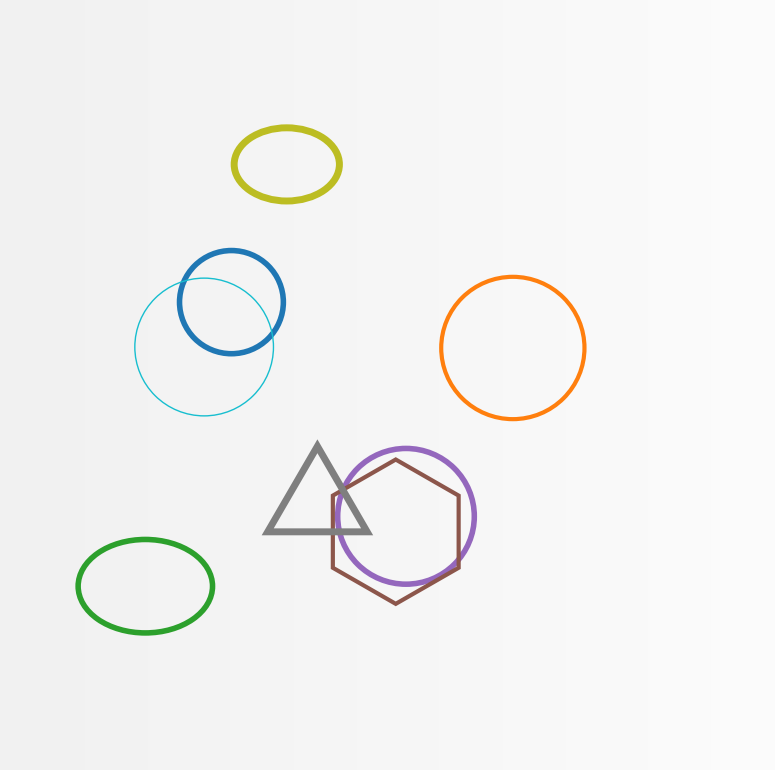[{"shape": "circle", "thickness": 2, "radius": 0.33, "center": [0.299, 0.608]}, {"shape": "circle", "thickness": 1.5, "radius": 0.46, "center": [0.662, 0.548]}, {"shape": "oval", "thickness": 2, "radius": 0.43, "center": [0.188, 0.239]}, {"shape": "circle", "thickness": 2, "radius": 0.44, "center": [0.524, 0.329]}, {"shape": "hexagon", "thickness": 1.5, "radius": 0.47, "center": [0.511, 0.31]}, {"shape": "triangle", "thickness": 2.5, "radius": 0.37, "center": [0.41, 0.346]}, {"shape": "oval", "thickness": 2.5, "radius": 0.34, "center": [0.37, 0.786]}, {"shape": "circle", "thickness": 0.5, "radius": 0.45, "center": [0.263, 0.549]}]